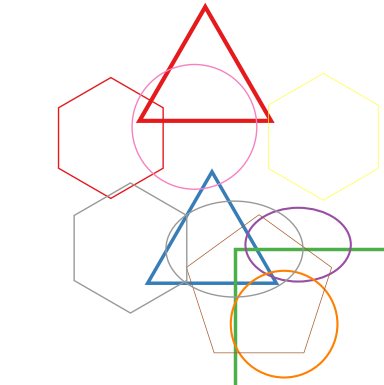[{"shape": "hexagon", "thickness": 1, "radius": 0.78, "center": [0.288, 0.642]}, {"shape": "triangle", "thickness": 3, "radius": 0.99, "center": [0.533, 0.785]}, {"shape": "triangle", "thickness": 2.5, "radius": 0.96, "center": [0.551, 0.361]}, {"shape": "square", "thickness": 2.5, "radius": 0.97, "center": [0.805, 0.159]}, {"shape": "oval", "thickness": 1.5, "radius": 0.68, "center": [0.774, 0.365]}, {"shape": "circle", "thickness": 1.5, "radius": 0.69, "center": [0.738, 0.158]}, {"shape": "hexagon", "thickness": 0.5, "radius": 0.82, "center": [0.84, 0.645]}, {"shape": "pentagon", "thickness": 0.5, "radius": 0.99, "center": [0.673, 0.244]}, {"shape": "circle", "thickness": 1, "radius": 0.81, "center": [0.505, 0.67]}, {"shape": "oval", "thickness": 1, "radius": 0.89, "center": [0.609, 0.353]}, {"shape": "hexagon", "thickness": 1, "radius": 0.84, "center": [0.339, 0.356]}]